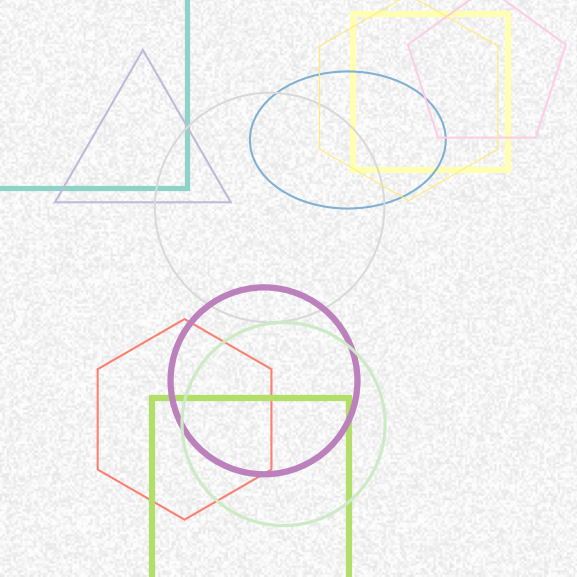[{"shape": "square", "thickness": 2.5, "radius": 0.87, "center": [0.15, 0.848]}, {"shape": "square", "thickness": 3, "radius": 0.67, "center": [0.745, 0.84]}, {"shape": "triangle", "thickness": 1, "radius": 0.88, "center": [0.247, 0.737]}, {"shape": "hexagon", "thickness": 1, "radius": 0.87, "center": [0.32, 0.273]}, {"shape": "oval", "thickness": 1, "radius": 0.85, "center": [0.602, 0.757]}, {"shape": "square", "thickness": 3, "radius": 0.85, "center": [0.434, 0.139]}, {"shape": "pentagon", "thickness": 1, "radius": 0.72, "center": [0.843, 0.877]}, {"shape": "circle", "thickness": 1, "radius": 0.99, "center": [0.467, 0.64]}, {"shape": "circle", "thickness": 3, "radius": 0.81, "center": [0.457, 0.34]}, {"shape": "circle", "thickness": 1.5, "radius": 0.88, "center": [0.491, 0.265]}, {"shape": "hexagon", "thickness": 0.5, "radius": 0.89, "center": [0.708, 0.83]}]